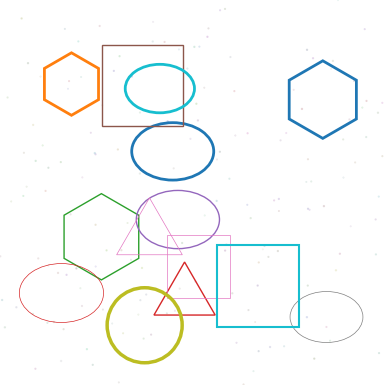[{"shape": "oval", "thickness": 2, "radius": 0.53, "center": [0.449, 0.607]}, {"shape": "hexagon", "thickness": 2, "radius": 0.5, "center": [0.838, 0.741]}, {"shape": "hexagon", "thickness": 2, "radius": 0.41, "center": [0.186, 0.782]}, {"shape": "hexagon", "thickness": 1, "radius": 0.56, "center": [0.263, 0.385]}, {"shape": "triangle", "thickness": 1, "radius": 0.46, "center": [0.479, 0.228]}, {"shape": "oval", "thickness": 0.5, "radius": 0.55, "center": [0.16, 0.239]}, {"shape": "oval", "thickness": 1, "radius": 0.54, "center": [0.462, 0.43]}, {"shape": "square", "thickness": 1, "radius": 0.53, "center": [0.37, 0.778]}, {"shape": "triangle", "thickness": 0.5, "radius": 0.49, "center": [0.388, 0.388]}, {"shape": "square", "thickness": 0.5, "radius": 0.41, "center": [0.515, 0.307]}, {"shape": "oval", "thickness": 0.5, "radius": 0.47, "center": [0.848, 0.177]}, {"shape": "circle", "thickness": 2.5, "radius": 0.49, "center": [0.376, 0.155]}, {"shape": "oval", "thickness": 2, "radius": 0.45, "center": [0.415, 0.77]}, {"shape": "square", "thickness": 1.5, "radius": 0.54, "center": [0.67, 0.257]}]